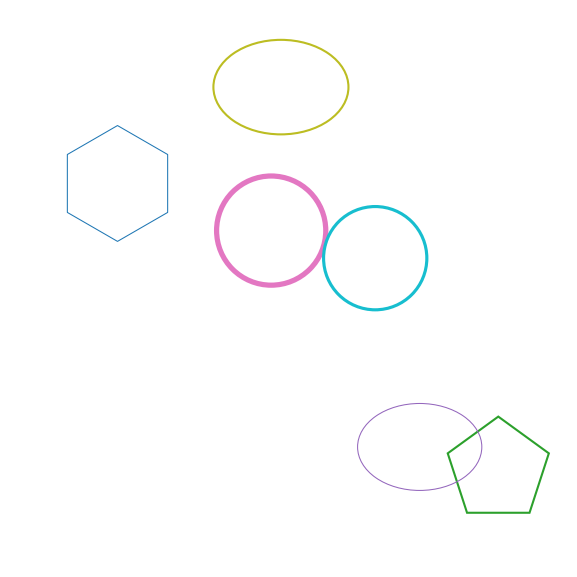[{"shape": "hexagon", "thickness": 0.5, "radius": 0.5, "center": [0.203, 0.681]}, {"shape": "pentagon", "thickness": 1, "radius": 0.46, "center": [0.863, 0.186]}, {"shape": "oval", "thickness": 0.5, "radius": 0.54, "center": [0.727, 0.225]}, {"shape": "circle", "thickness": 2.5, "radius": 0.47, "center": [0.47, 0.6]}, {"shape": "oval", "thickness": 1, "radius": 0.58, "center": [0.486, 0.848]}, {"shape": "circle", "thickness": 1.5, "radius": 0.45, "center": [0.65, 0.552]}]